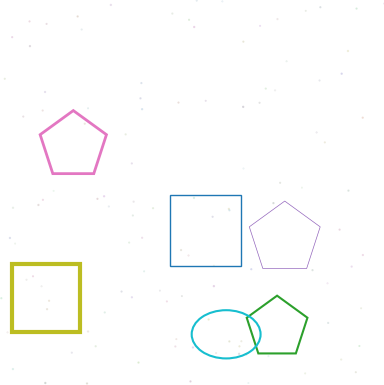[{"shape": "square", "thickness": 1, "radius": 0.46, "center": [0.533, 0.401]}, {"shape": "pentagon", "thickness": 1.5, "radius": 0.41, "center": [0.72, 0.149]}, {"shape": "pentagon", "thickness": 0.5, "radius": 0.48, "center": [0.74, 0.381]}, {"shape": "pentagon", "thickness": 2, "radius": 0.45, "center": [0.19, 0.622]}, {"shape": "square", "thickness": 3, "radius": 0.44, "center": [0.121, 0.225]}, {"shape": "oval", "thickness": 1.5, "radius": 0.45, "center": [0.587, 0.132]}]